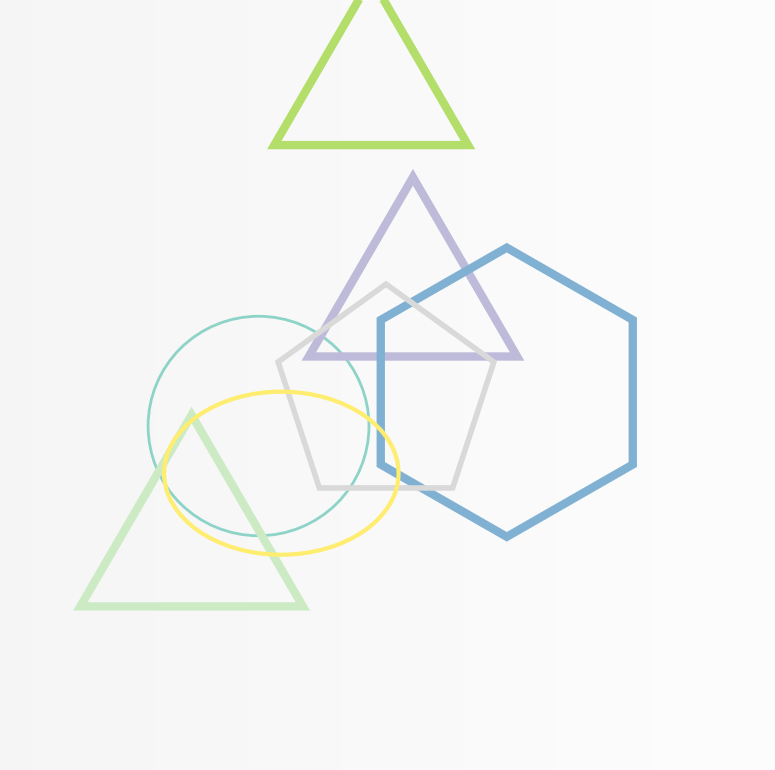[{"shape": "circle", "thickness": 1, "radius": 0.71, "center": [0.334, 0.447]}, {"shape": "triangle", "thickness": 3, "radius": 0.78, "center": [0.533, 0.615]}, {"shape": "hexagon", "thickness": 3, "radius": 0.94, "center": [0.654, 0.491]}, {"shape": "triangle", "thickness": 3, "radius": 0.72, "center": [0.479, 0.884]}, {"shape": "pentagon", "thickness": 2, "radius": 0.73, "center": [0.498, 0.485]}, {"shape": "triangle", "thickness": 3, "radius": 0.83, "center": [0.247, 0.295]}, {"shape": "oval", "thickness": 1.5, "radius": 0.76, "center": [0.363, 0.385]}]